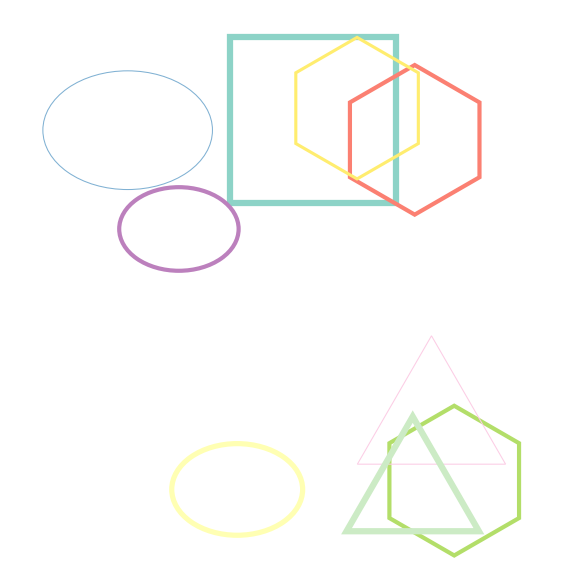[{"shape": "square", "thickness": 3, "radius": 0.72, "center": [0.542, 0.791]}, {"shape": "oval", "thickness": 2.5, "radius": 0.57, "center": [0.411, 0.152]}, {"shape": "hexagon", "thickness": 2, "radius": 0.65, "center": [0.718, 0.757]}, {"shape": "oval", "thickness": 0.5, "radius": 0.73, "center": [0.221, 0.774]}, {"shape": "hexagon", "thickness": 2, "radius": 0.65, "center": [0.787, 0.167]}, {"shape": "triangle", "thickness": 0.5, "radius": 0.74, "center": [0.747, 0.269]}, {"shape": "oval", "thickness": 2, "radius": 0.52, "center": [0.31, 0.603]}, {"shape": "triangle", "thickness": 3, "radius": 0.66, "center": [0.715, 0.145]}, {"shape": "hexagon", "thickness": 1.5, "radius": 0.61, "center": [0.618, 0.812]}]